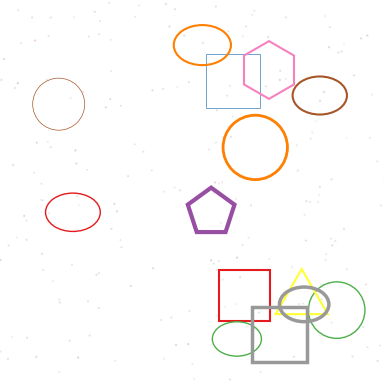[{"shape": "oval", "thickness": 1, "radius": 0.36, "center": [0.189, 0.449]}, {"shape": "square", "thickness": 1.5, "radius": 0.33, "center": [0.636, 0.232]}, {"shape": "square", "thickness": 0.5, "radius": 0.35, "center": [0.606, 0.79]}, {"shape": "circle", "thickness": 1, "radius": 0.37, "center": [0.875, 0.195]}, {"shape": "oval", "thickness": 1, "radius": 0.32, "center": [0.615, 0.12]}, {"shape": "pentagon", "thickness": 3, "radius": 0.32, "center": [0.548, 0.449]}, {"shape": "oval", "thickness": 1.5, "radius": 0.37, "center": [0.526, 0.883]}, {"shape": "circle", "thickness": 2, "radius": 0.42, "center": [0.663, 0.617]}, {"shape": "triangle", "thickness": 1.5, "radius": 0.39, "center": [0.784, 0.223]}, {"shape": "circle", "thickness": 0.5, "radius": 0.34, "center": [0.152, 0.729]}, {"shape": "oval", "thickness": 1.5, "radius": 0.35, "center": [0.831, 0.752]}, {"shape": "hexagon", "thickness": 1.5, "radius": 0.37, "center": [0.699, 0.818]}, {"shape": "square", "thickness": 2.5, "radius": 0.35, "center": [0.726, 0.13]}, {"shape": "oval", "thickness": 2.5, "radius": 0.32, "center": [0.79, 0.209]}]